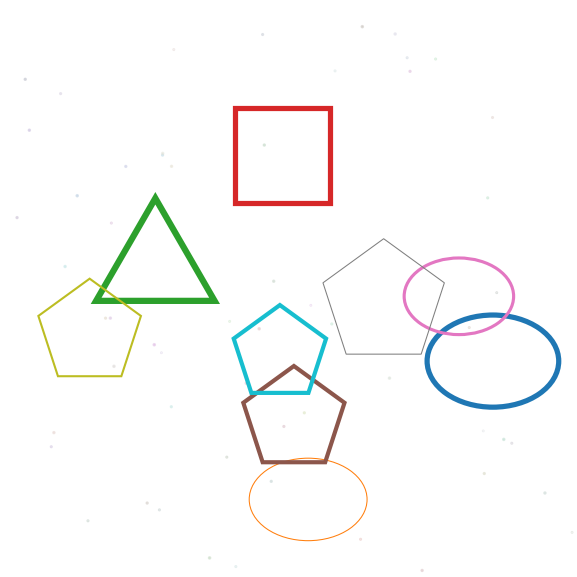[{"shape": "oval", "thickness": 2.5, "radius": 0.57, "center": [0.854, 0.374]}, {"shape": "oval", "thickness": 0.5, "radius": 0.51, "center": [0.534, 0.134]}, {"shape": "triangle", "thickness": 3, "radius": 0.59, "center": [0.269, 0.537]}, {"shape": "square", "thickness": 2.5, "radius": 0.41, "center": [0.489, 0.73]}, {"shape": "pentagon", "thickness": 2, "radius": 0.46, "center": [0.509, 0.273]}, {"shape": "oval", "thickness": 1.5, "radius": 0.47, "center": [0.795, 0.486]}, {"shape": "pentagon", "thickness": 0.5, "radius": 0.55, "center": [0.664, 0.475]}, {"shape": "pentagon", "thickness": 1, "radius": 0.47, "center": [0.155, 0.423]}, {"shape": "pentagon", "thickness": 2, "radius": 0.42, "center": [0.485, 0.387]}]